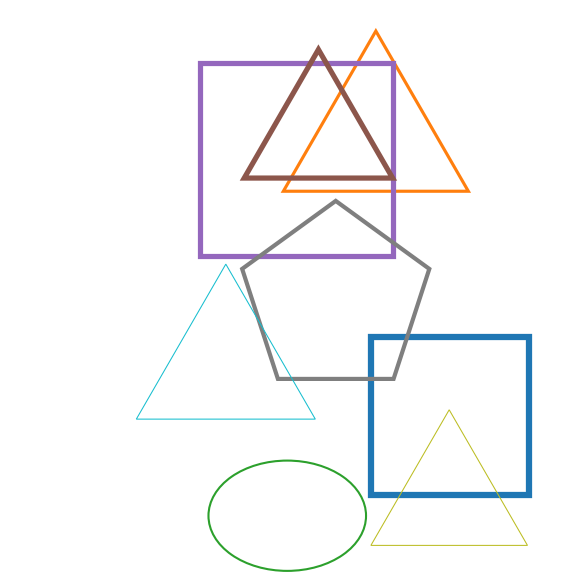[{"shape": "square", "thickness": 3, "radius": 0.68, "center": [0.779, 0.279]}, {"shape": "triangle", "thickness": 1.5, "radius": 0.92, "center": [0.651, 0.76]}, {"shape": "oval", "thickness": 1, "radius": 0.68, "center": [0.497, 0.106]}, {"shape": "square", "thickness": 2.5, "radius": 0.84, "center": [0.513, 0.723]}, {"shape": "triangle", "thickness": 2.5, "radius": 0.74, "center": [0.551, 0.765]}, {"shape": "pentagon", "thickness": 2, "radius": 0.85, "center": [0.581, 0.481]}, {"shape": "triangle", "thickness": 0.5, "radius": 0.78, "center": [0.778, 0.133]}, {"shape": "triangle", "thickness": 0.5, "radius": 0.89, "center": [0.391, 0.363]}]